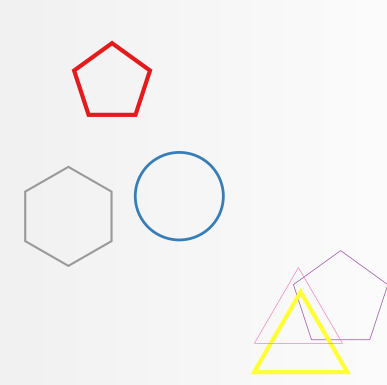[{"shape": "pentagon", "thickness": 3, "radius": 0.51, "center": [0.289, 0.785]}, {"shape": "circle", "thickness": 2, "radius": 0.57, "center": [0.463, 0.49]}, {"shape": "pentagon", "thickness": 0.5, "radius": 0.64, "center": [0.879, 0.221]}, {"shape": "triangle", "thickness": 3, "radius": 0.69, "center": [0.776, 0.103]}, {"shape": "triangle", "thickness": 0.5, "radius": 0.66, "center": [0.77, 0.174]}, {"shape": "hexagon", "thickness": 1.5, "radius": 0.64, "center": [0.176, 0.438]}]